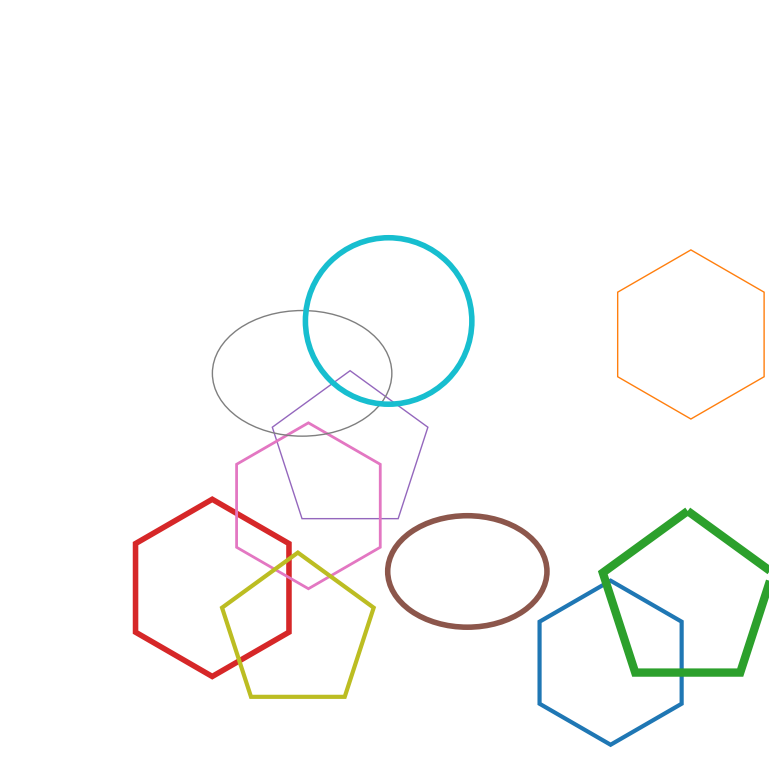[{"shape": "hexagon", "thickness": 1.5, "radius": 0.53, "center": [0.793, 0.139]}, {"shape": "hexagon", "thickness": 0.5, "radius": 0.55, "center": [0.897, 0.566]}, {"shape": "pentagon", "thickness": 3, "radius": 0.58, "center": [0.893, 0.22]}, {"shape": "hexagon", "thickness": 2, "radius": 0.58, "center": [0.276, 0.237]}, {"shape": "pentagon", "thickness": 0.5, "radius": 0.53, "center": [0.455, 0.412]}, {"shape": "oval", "thickness": 2, "radius": 0.52, "center": [0.607, 0.258]}, {"shape": "hexagon", "thickness": 1, "radius": 0.54, "center": [0.401, 0.343]}, {"shape": "oval", "thickness": 0.5, "radius": 0.58, "center": [0.392, 0.515]}, {"shape": "pentagon", "thickness": 1.5, "radius": 0.52, "center": [0.387, 0.179]}, {"shape": "circle", "thickness": 2, "radius": 0.54, "center": [0.505, 0.583]}]